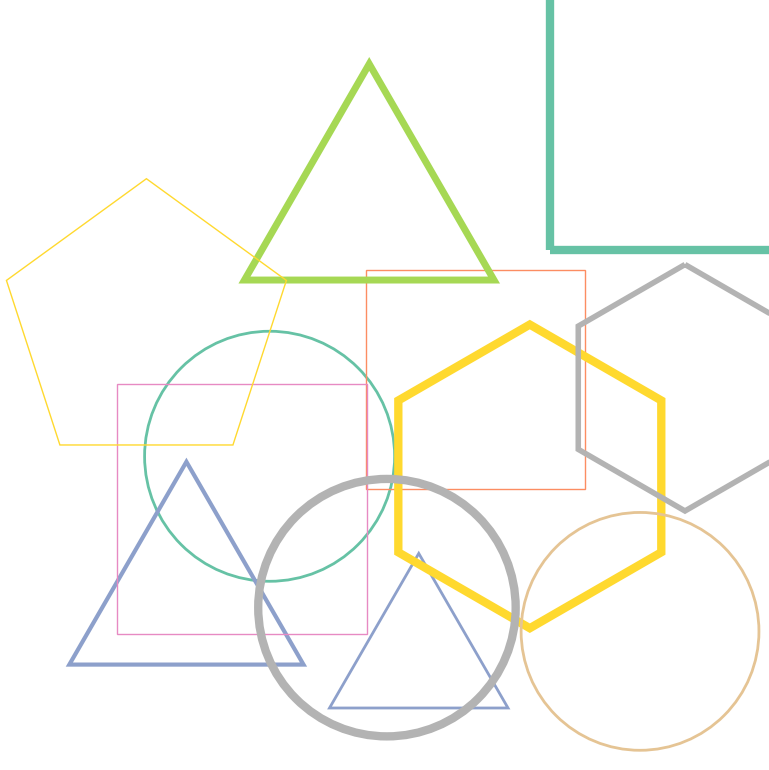[{"shape": "square", "thickness": 3, "radius": 0.82, "center": [0.878, 0.839]}, {"shape": "circle", "thickness": 1, "radius": 0.81, "center": [0.35, 0.407]}, {"shape": "square", "thickness": 0.5, "radius": 0.71, "center": [0.618, 0.508]}, {"shape": "triangle", "thickness": 1, "radius": 0.67, "center": [0.544, 0.147]}, {"shape": "triangle", "thickness": 1.5, "radius": 0.88, "center": [0.242, 0.225]}, {"shape": "square", "thickness": 0.5, "radius": 0.81, "center": [0.315, 0.339]}, {"shape": "triangle", "thickness": 2.5, "radius": 0.94, "center": [0.48, 0.73]}, {"shape": "pentagon", "thickness": 0.5, "radius": 0.96, "center": [0.19, 0.577]}, {"shape": "hexagon", "thickness": 3, "radius": 0.99, "center": [0.688, 0.381]}, {"shape": "circle", "thickness": 1, "radius": 0.77, "center": [0.831, 0.18]}, {"shape": "circle", "thickness": 3, "radius": 0.84, "center": [0.503, 0.211]}, {"shape": "hexagon", "thickness": 2, "radius": 0.8, "center": [0.89, 0.496]}]